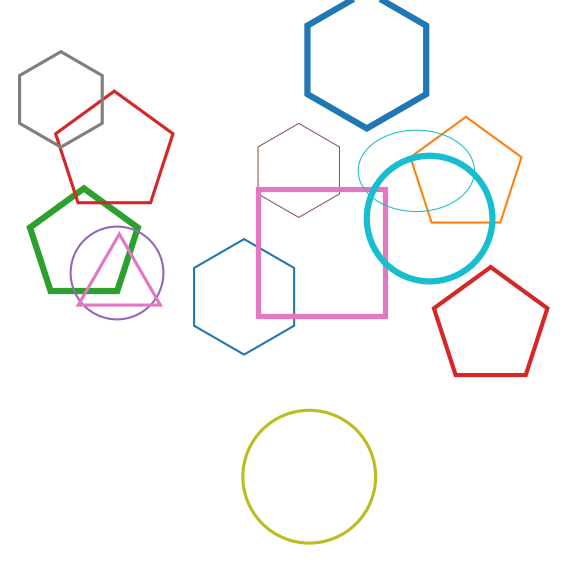[{"shape": "hexagon", "thickness": 3, "radius": 0.59, "center": [0.635, 0.895]}, {"shape": "hexagon", "thickness": 1, "radius": 0.5, "center": [0.423, 0.485]}, {"shape": "pentagon", "thickness": 1, "radius": 0.51, "center": [0.807, 0.696]}, {"shape": "pentagon", "thickness": 3, "radius": 0.49, "center": [0.145, 0.575]}, {"shape": "pentagon", "thickness": 1.5, "radius": 0.53, "center": [0.198, 0.735]}, {"shape": "pentagon", "thickness": 2, "radius": 0.52, "center": [0.85, 0.433]}, {"shape": "circle", "thickness": 1, "radius": 0.4, "center": [0.203, 0.526]}, {"shape": "hexagon", "thickness": 0.5, "radius": 0.41, "center": [0.517, 0.704]}, {"shape": "square", "thickness": 2.5, "radius": 0.55, "center": [0.557, 0.562]}, {"shape": "triangle", "thickness": 1.5, "radius": 0.41, "center": [0.207, 0.512]}, {"shape": "hexagon", "thickness": 1.5, "radius": 0.41, "center": [0.105, 0.827]}, {"shape": "circle", "thickness": 1.5, "radius": 0.57, "center": [0.535, 0.174]}, {"shape": "oval", "thickness": 0.5, "radius": 0.5, "center": [0.721, 0.703]}, {"shape": "circle", "thickness": 3, "radius": 0.54, "center": [0.744, 0.621]}]